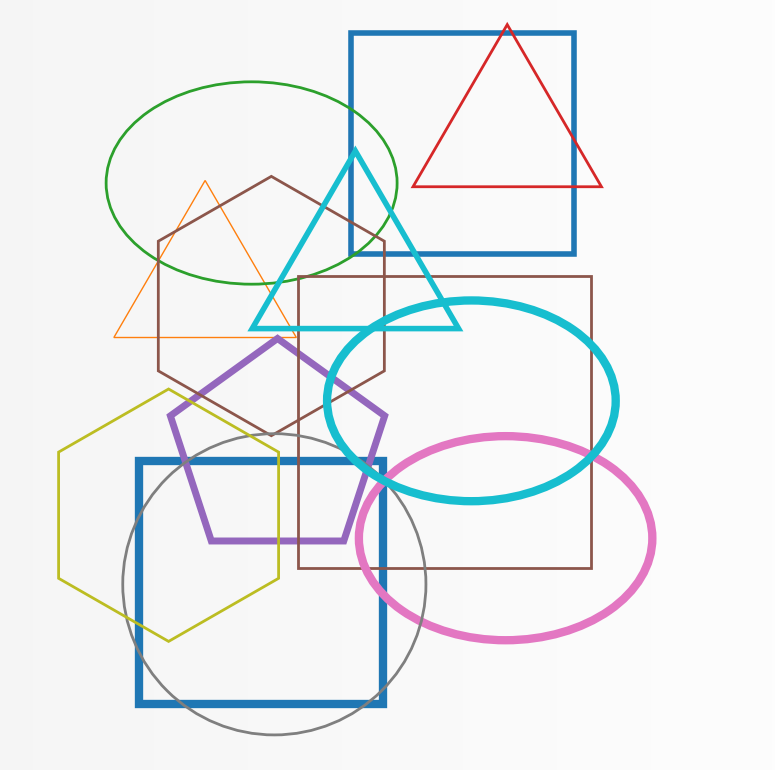[{"shape": "square", "thickness": 3, "radius": 0.79, "center": [0.336, 0.244]}, {"shape": "square", "thickness": 2, "radius": 0.72, "center": [0.596, 0.814]}, {"shape": "triangle", "thickness": 0.5, "radius": 0.68, "center": [0.265, 0.63]}, {"shape": "oval", "thickness": 1, "radius": 0.94, "center": [0.325, 0.762]}, {"shape": "triangle", "thickness": 1, "radius": 0.7, "center": [0.655, 0.828]}, {"shape": "pentagon", "thickness": 2.5, "radius": 0.73, "center": [0.358, 0.415]}, {"shape": "hexagon", "thickness": 1, "radius": 0.84, "center": [0.35, 0.603]}, {"shape": "square", "thickness": 1, "radius": 0.95, "center": [0.573, 0.452]}, {"shape": "oval", "thickness": 3, "radius": 0.95, "center": [0.652, 0.301]}, {"shape": "circle", "thickness": 1, "radius": 0.98, "center": [0.354, 0.241]}, {"shape": "hexagon", "thickness": 1, "radius": 0.82, "center": [0.218, 0.331]}, {"shape": "triangle", "thickness": 2, "radius": 0.77, "center": [0.459, 0.65]}, {"shape": "oval", "thickness": 3, "radius": 0.93, "center": [0.608, 0.479]}]